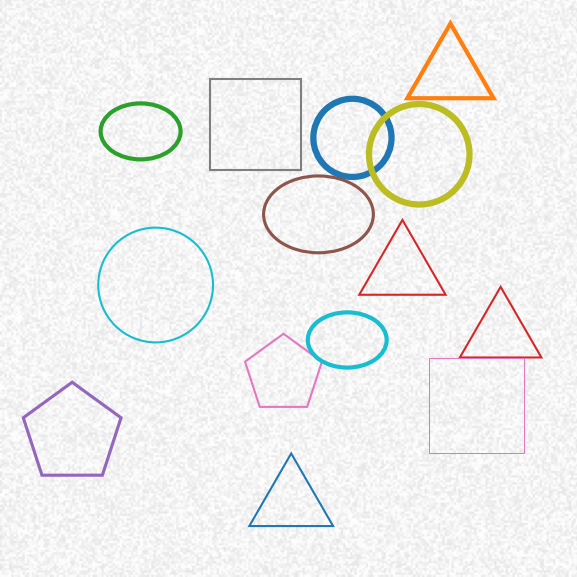[{"shape": "circle", "thickness": 3, "radius": 0.34, "center": [0.61, 0.76]}, {"shape": "triangle", "thickness": 1, "radius": 0.42, "center": [0.504, 0.13]}, {"shape": "triangle", "thickness": 2, "radius": 0.43, "center": [0.78, 0.872]}, {"shape": "oval", "thickness": 2, "radius": 0.35, "center": [0.243, 0.772]}, {"shape": "triangle", "thickness": 1, "radius": 0.43, "center": [0.697, 0.532]}, {"shape": "triangle", "thickness": 1, "radius": 0.41, "center": [0.867, 0.421]}, {"shape": "pentagon", "thickness": 1.5, "radius": 0.44, "center": [0.125, 0.248]}, {"shape": "oval", "thickness": 1.5, "radius": 0.48, "center": [0.551, 0.628]}, {"shape": "pentagon", "thickness": 1, "radius": 0.35, "center": [0.491, 0.351]}, {"shape": "square", "thickness": 0.5, "radius": 0.41, "center": [0.825, 0.297]}, {"shape": "square", "thickness": 1, "radius": 0.39, "center": [0.443, 0.783]}, {"shape": "circle", "thickness": 3, "radius": 0.43, "center": [0.726, 0.732]}, {"shape": "oval", "thickness": 2, "radius": 0.34, "center": [0.601, 0.41]}, {"shape": "circle", "thickness": 1, "radius": 0.5, "center": [0.269, 0.506]}]